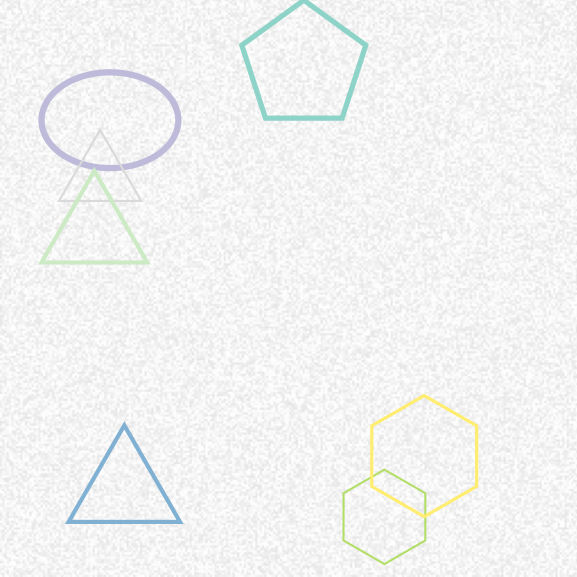[{"shape": "pentagon", "thickness": 2.5, "radius": 0.56, "center": [0.526, 0.886]}, {"shape": "oval", "thickness": 3, "radius": 0.59, "center": [0.19, 0.791]}, {"shape": "triangle", "thickness": 2, "radius": 0.56, "center": [0.215, 0.151]}, {"shape": "hexagon", "thickness": 1, "radius": 0.41, "center": [0.666, 0.104]}, {"shape": "triangle", "thickness": 1, "radius": 0.41, "center": [0.173, 0.692]}, {"shape": "triangle", "thickness": 2, "radius": 0.53, "center": [0.163, 0.597]}, {"shape": "hexagon", "thickness": 1.5, "radius": 0.52, "center": [0.735, 0.209]}]